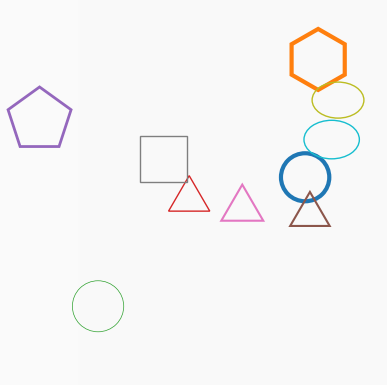[{"shape": "circle", "thickness": 3, "radius": 0.31, "center": [0.787, 0.54]}, {"shape": "hexagon", "thickness": 3, "radius": 0.4, "center": [0.821, 0.846]}, {"shape": "circle", "thickness": 0.5, "radius": 0.33, "center": [0.253, 0.204]}, {"shape": "triangle", "thickness": 1, "radius": 0.31, "center": [0.488, 0.482]}, {"shape": "pentagon", "thickness": 2, "radius": 0.43, "center": [0.102, 0.689]}, {"shape": "triangle", "thickness": 1.5, "radius": 0.29, "center": [0.8, 0.443]}, {"shape": "triangle", "thickness": 1.5, "radius": 0.31, "center": [0.625, 0.458]}, {"shape": "square", "thickness": 1, "radius": 0.3, "center": [0.422, 0.587]}, {"shape": "oval", "thickness": 1, "radius": 0.33, "center": [0.872, 0.74]}, {"shape": "oval", "thickness": 1, "radius": 0.36, "center": [0.856, 0.637]}]